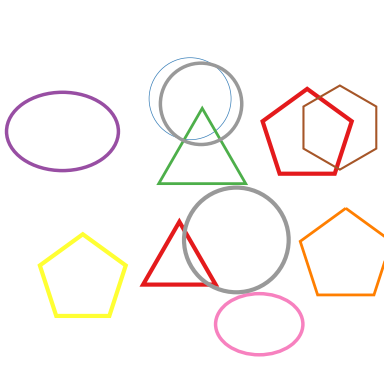[{"shape": "triangle", "thickness": 3, "radius": 0.54, "center": [0.466, 0.315]}, {"shape": "pentagon", "thickness": 3, "radius": 0.61, "center": [0.798, 0.647]}, {"shape": "circle", "thickness": 0.5, "radius": 0.53, "center": [0.494, 0.744]}, {"shape": "triangle", "thickness": 2, "radius": 0.65, "center": [0.525, 0.588]}, {"shape": "oval", "thickness": 2.5, "radius": 0.73, "center": [0.162, 0.659]}, {"shape": "pentagon", "thickness": 2, "radius": 0.62, "center": [0.898, 0.335]}, {"shape": "pentagon", "thickness": 3, "radius": 0.59, "center": [0.215, 0.274]}, {"shape": "hexagon", "thickness": 1.5, "radius": 0.55, "center": [0.883, 0.669]}, {"shape": "oval", "thickness": 2.5, "radius": 0.57, "center": [0.673, 0.158]}, {"shape": "circle", "thickness": 2.5, "radius": 0.53, "center": [0.522, 0.73]}, {"shape": "circle", "thickness": 3, "radius": 0.68, "center": [0.614, 0.377]}]